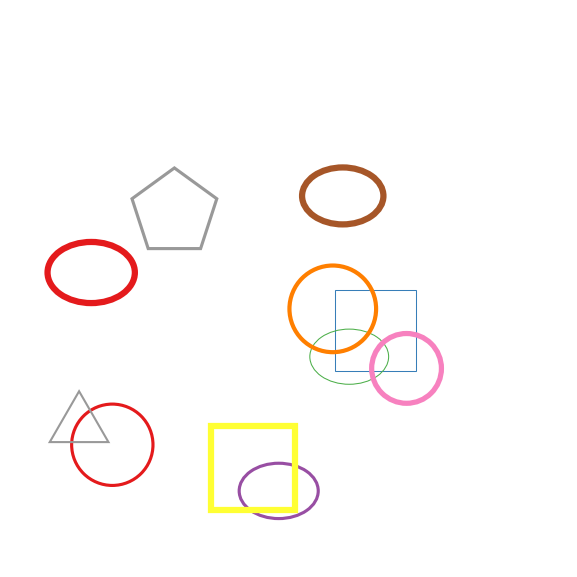[{"shape": "oval", "thickness": 3, "radius": 0.38, "center": [0.158, 0.527]}, {"shape": "circle", "thickness": 1.5, "radius": 0.35, "center": [0.194, 0.229]}, {"shape": "square", "thickness": 0.5, "radius": 0.35, "center": [0.65, 0.427]}, {"shape": "oval", "thickness": 0.5, "radius": 0.34, "center": [0.605, 0.381]}, {"shape": "oval", "thickness": 1.5, "radius": 0.34, "center": [0.483, 0.149]}, {"shape": "circle", "thickness": 2, "radius": 0.38, "center": [0.576, 0.464]}, {"shape": "square", "thickness": 3, "radius": 0.36, "center": [0.438, 0.189]}, {"shape": "oval", "thickness": 3, "radius": 0.35, "center": [0.594, 0.66]}, {"shape": "circle", "thickness": 2.5, "radius": 0.3, "center": [0.704, 0.361]}, {"shape": "triangle", "thickness": 1, "radius": 0.29, "center": [0.137, 0.263]}, {"shape": "pentagon", "thickness": 1.5, "radius": 0.39, "center": [0.302, 0.631]}]